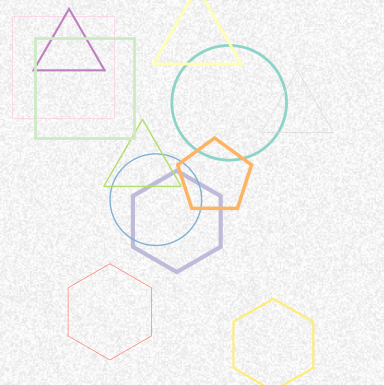[{"shape": "circle", "thickness": 2, "radius": 0.74, "center": [0.595, 0.733]}, {"shape": "triangle", "thickness": 2, "radius": 0.66, "center": [0.513, 0.9]}, {"shape": "hexagon", "thickness": 3, "radius": 0.66, "center": [0.459, 0.425]}, {"shape": "hexagon", "thickness": 0.5, "radius": 0.62, "center": [0.285, 0.19]}, {"shape": "circle", "thickness": 1, "radius": 0.59, "center": [0.405, 0.481]}, {"shape": "pentagon", "thickness": 2.5, "radius": 0.5, "center": [0.557, 0.541]}, {"shape": "triangle", "thickness": 1, "radius": 0.58, "center": [0.37, 0.574]}, {"shape": "square", "thickness": 0.5, "radius": 0.66, "center": [0.164, 0.827]}, {"shape": "triangle", "thickness": 0.5, "radius": 0.54, "center": [0.772, 0.71]}, {"shape": "triangle", "thickness": 1.5, "radius": 0.53, "center": [0.179, 0.871]}, {"shape": "square", "thickness": 2, "radius": 0.65, "center": [0.22, 0.772]}, {"shape": "hexagon", "thickness": 1.5, "radius": 0.6, "center": [0.71, 0.104]}]